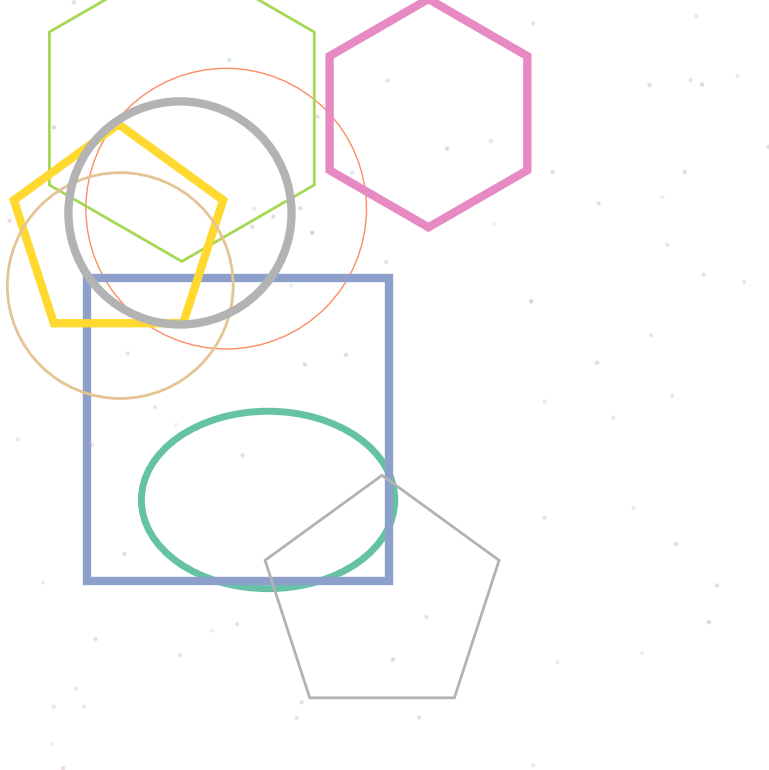[{"shape": "oval", "thickness": 2.5, "radius": 0.82, "center": [0.348, 0.351]}, {"shape": "circle", "thickness": 0.5, "radius": 0.91, "center": [0.294, 0.729]}, {"shape": "square", "thickness": 3, "radius": 0.98, "center": [0.309, 0.442]}, {"shape": "hexagon", "thickness": 3, "radius": 0.74, "center": [0.556, 0.853]}, {"shape": "hexagon", "thickness": 1, "radius": 0.99, "center": [0.236, 0.859]}, {"shape": "pentagon", "thickness": 3, "radius": 0.71, "center": [0.154, 0.696]}, {"shape": "circle", "thickness": 1, "radius": 0.73, "center": [0.156, 0.629]}, {"shape": "circle", "thickness": 3, "radius": 0.72, "center": [0.234, 0.723]}, {"shape": "pentagon", "thickness": 1, "radius": 0.8, "center": [0.496, 0.223]}]